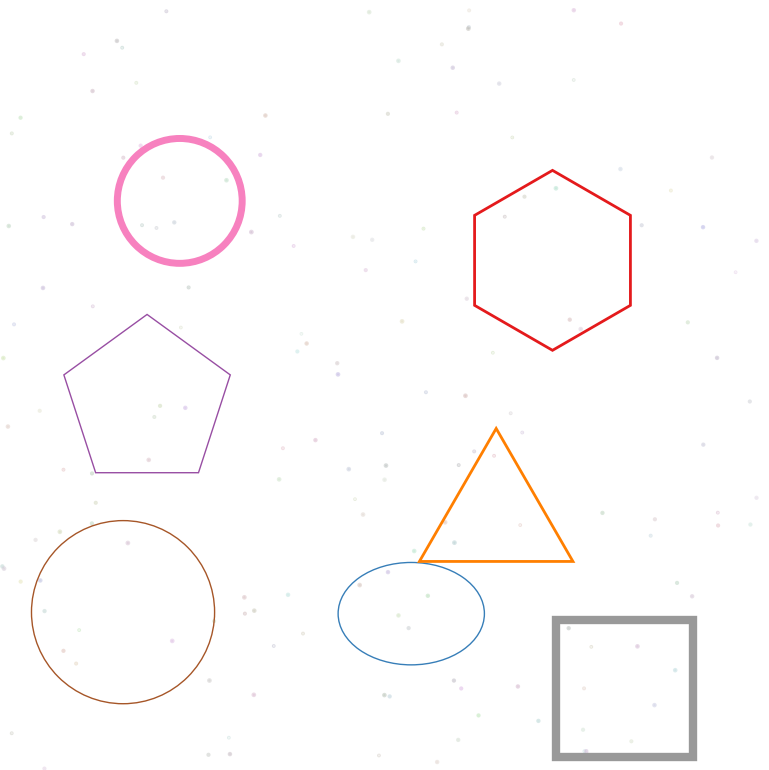[{"shape": "hexagon", "thickness": 1, "radius": 0.58, "center": [0.718, 0.662]}, {"shape": "oval", "thickness": 0.5, "radius": 0.47, "center": [0.534, 0.203]}, {"shape": "pentagon", "thickness": 0.5, "radius": 0.57, "center": [0.191, 0.478]}, {"shape": "triangle", "thickness": 1, "radius": 0.58, "center": [0.644, 0.328]}, {"shape": "circle", "thickness": 0.5, "radius": 0.59, "center": [0.16, 0.205]}, {"shape": "circle", "thickness": 2.5, "radius": 0.41, "center": [0.233, 0.739]}, {"shape": "square", "thickness": 3, "radius": 0.44, "center": [0.811, 0.106]}]